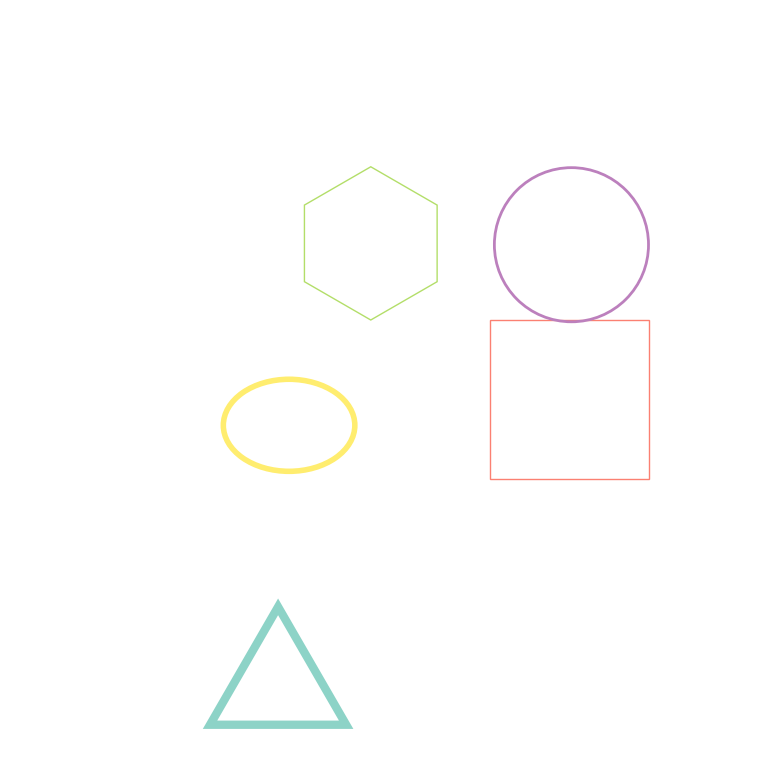[{"shape": "triangle", "thickness": 3, "radius": 0.51, "center": [0.361, 0.11]}, {"shape": "square", "thickness": 0.5, "radius": 0.52, "center": [0.739, 0.481]}, {"shape": "hexagon", "thickness": 0.5, "radius": 0.5, "center": [0.482, 0.684]}, {"shape": "circle", "thickness": 1, "radius": 0.5, "center": [0.742, 0.682]}, {"shape": "oval", "thickness": 2, "radius": 0.43, "center": [0.375, 0.448]}]